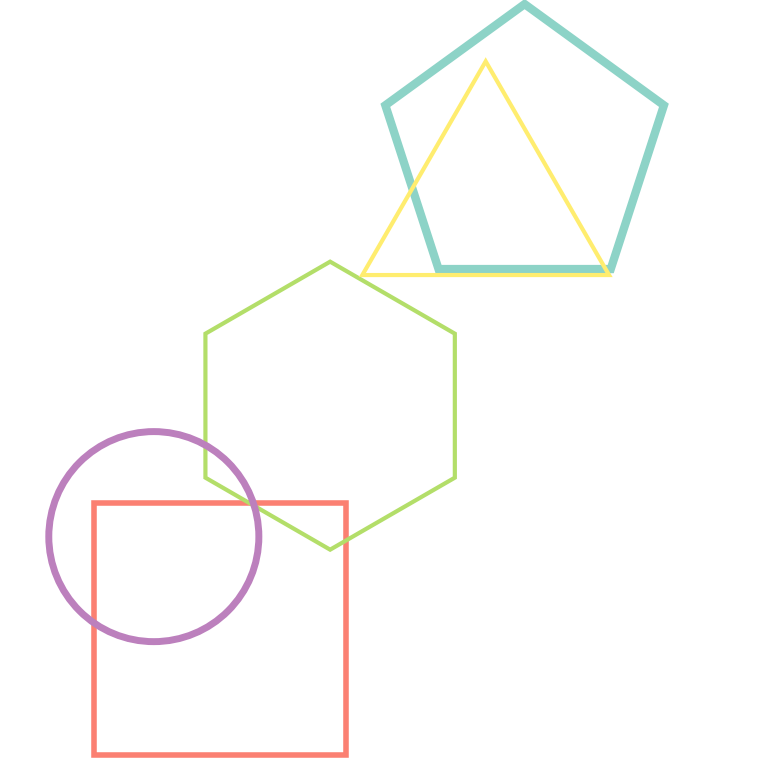[{"shape": "pentagon", "thickness": 3, "radius": 0.95, "center": [0.681, 0.804]}, {"shape": "square", "thickness": 2, "radius": 0.82, "center": [0.285, 0.184]}, {"shape": "hexagon", "thickness": 1.5, "radius": 0.94, "center": [0.429, 0.473]}, {"shape": "circle", "thickness": 2.5, "radius": 0.68, "center": [0.2, 0.303]}, {"shape": "triangle", "thickness": 1.5, "radius": 0.92, "center": [0.631, 0.735]}]